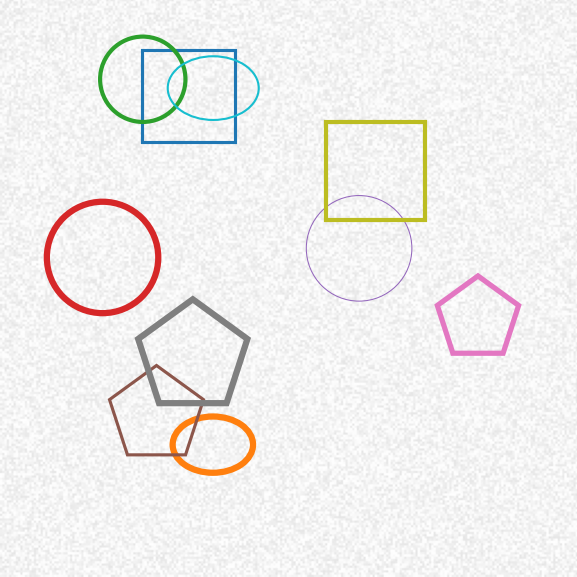[{"shape": "square", "thickness": 1.5, "radius": 0.4, "center": [0.327, 0.833]}, {"shape": "oval", "thickness": 3, "radius": 0.35, "center": [0.369, 0.229]}, {"shape": "circle", "thickness": 2, "radius": 0.37, "center": [0.247, 0.862]}, {"shape": "circle", "thickness": 3, "radius": 0.48, "center": [0.178, 0.553]}, {"shape": "circle", "thickness": 0.5, "radius": 0.46, "center": [0.622, 0.569]}, {"shape": "pentagon", "thickness": 1.5, "radius": 0.43, "center": [0.271, 0.281]}, {"shape": "pentagon", "thickness": 2.5, "radius": 0.37, "center": [0.828, 0.447]}, {"shape": "pentagon", "thickness": 3, "radius": 0.5, "center": [0.334, 0.381]}, {"shape": "square", "thickness": 2, "radius": 0.43, "center": [0.65, 0.703]}, {"shape": "oval", "thickness": 1, "radius": 0.39, "center": [0.369, 0.847]}]